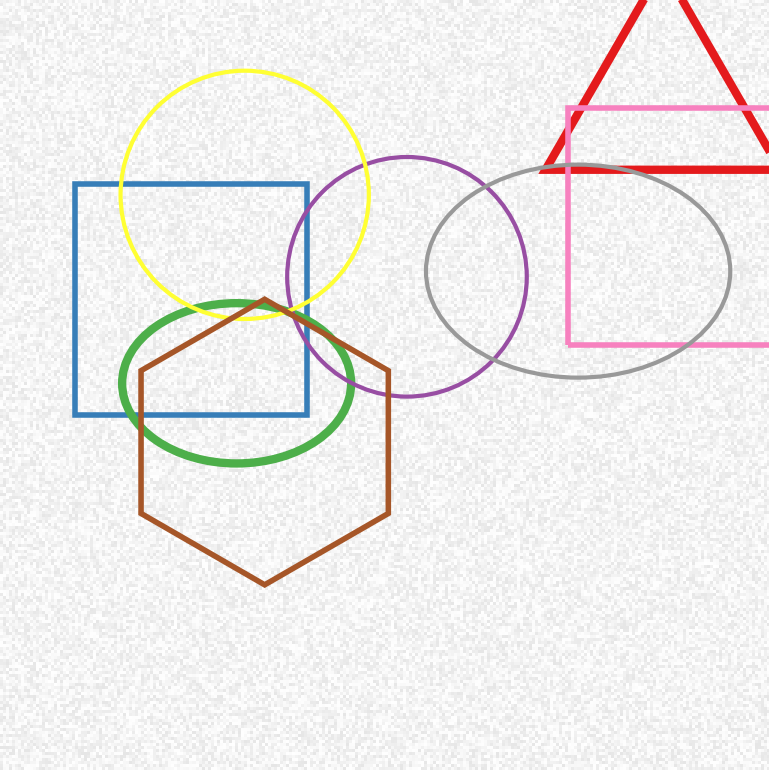[{"shape": "triangle", "thickness": 3, "radius": 0.88, "center": [0.861, 0.868]}, {"shape": "square", "thickness": 2, "radius": 0.75, "center": [0.248, 0.611]}, {"shape": "oval", "thickness": 3, "radius": 0.74, "center": [0.307, 0.502]}, {"shape": "circle", "thickness": 1.5, "radius": 0.78, "center": [0.529, 0.641]}, {"shape": "circle", "thickness": 1.5, "radius": 0.81, "center": [0.318, 0.747]}, {"shape": "hexagon", "thickness": 2, "radius": 0.93, "center": [0.344, 0.426]}, {"shape": "square", "thickness": 2, "radius": 0.77, "center": [0.891, 0.706]}, {"shape": "oval", "thickness": 1.5, "radius": 0.99, "center": [0.751, 0.648]}]